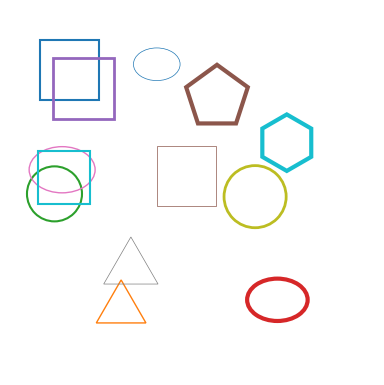[{"shape": "square", "thickness": 1.5, "radius": 0.39, "center": [0.181, 0.819]}, {"shape": "oval", "thickness": 0.5, "radius": 0.3, "center": [0.407, 0.833]}, {"shape": "triangle", "thickness": 1, "radius": 0.37, "center": [0.315, 0.198]}, {"shape": "circle", "thickness": 1.5, "radius": 0.36, "center": [0.142, 0.496]}, {"shape": "oval", "thickness": 3, "radius": 0.39, "center": [0.72, 0.221]}, {"shape": "square", "thickness": 2, "radius": 0.4, "center": [0.216, 0.77]}, {"shape": "pentagon", "thickness": 3, "radius": 0.42, "center": [0.564, 0.747]}, {"shape": "square", "thickness": 0.5, "radius": 0.39, "center": [0.485, 0.543]}, {"shape": "oval", "thickness": 1, "radius": 0.43, "center": [0.161, 0.559]}, {"shape": "triangle", "thickness": 0.5, "radius": 0.41, "center": [0.34, 0.303]}, {"shape": "circle", "thickness": 2, "radius": 0.4, "center": [0.663, 0.489]}, {"shape": "square", "thickness": 1.5, "radius": 0.34, "center": [0.167, 0.539]}, {"shape": "hexagon", "thickness": 3, "radius": 0.37, "center": [0.745, 0.629]}]